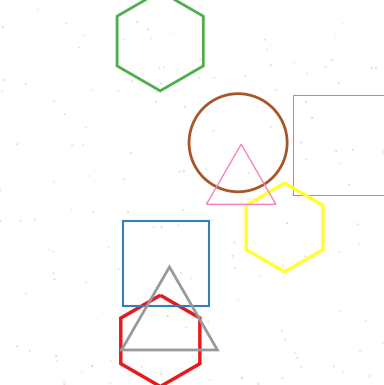[{"shape": "hexagon", "thickness": 2.5, "radius": 0.59, "center": [0.416, 0.115]}, {"shape": "square", "thickness": 1.5, "radius": 0.55, "center": [0.431, 0.315]}, {"shape": "hexagon", "thickness": 2, "radius": 0.65, "center": [0.416, 0.893]}, {"shape": "square", "thickness": 0.5, "radius": 0.65, "center": [0.892, 0.623]}, {"shape": "hexagon", "thickness": 2.5, "radius": 0.58, "center": [0.739, 0.409]}, {"shape": "circle", "thickness": 2, "radius": 0.64, "center": [0.618, 0.629]}, {"shape": "triangle", "thickness": 1, "radius": 0.52, "center": [0.626, 0.521]}, {"shape": "triangle", "thickness": 2, "radius": 0.72, "center": [0.44, 0.163]}]